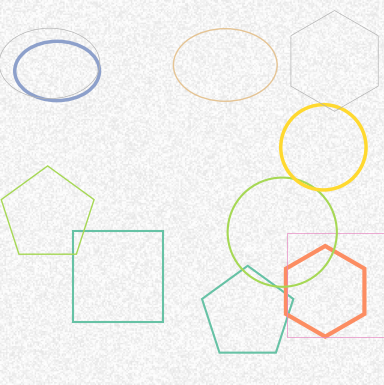[{"shape": "pentagon", "thickness": 1.5, "radius": 0.62, "center": [0.643, 0.185]}, {"shape": "square", "thickness": 1.5, "radius": 0.59, "center": [0.306, 0.282]}, {"shape": "hexagon", "thickness": 3, "radius": 0.59, "center": [0.845, 0.243]}, {"shape": "oval", "thickness": 2.5, "radius": 0.55, "center": [0.148, 0.816]}, {"shape": "square", "thickness": 0.5, "radius": 0.68, "center": [0.881, 0.26]}, {"shape": "pentagon", "thickness": 1, "radius": 0.63, "center": [0.124, 0.442]}, {"shape": "circle", "thickness": 1.5, "radius": 0.71, "center": [0.733, 0.397]}, {"shape": "circle", "thickness": 2.5, "radius": 0.55, "center": [0.84, 0.617]}, {"shape": "oval", "thickness": 1, "radius": 0.67, "center": [0.585, 0.831]}, {"shape": "hexagon", "thickness": 0.5, "radius": 0.65, "center": [0.869, 0.842]}, {"shape": "oval", "thickness": 0.5, "radius": 0.65, "center": [0.129, 0.835]}]